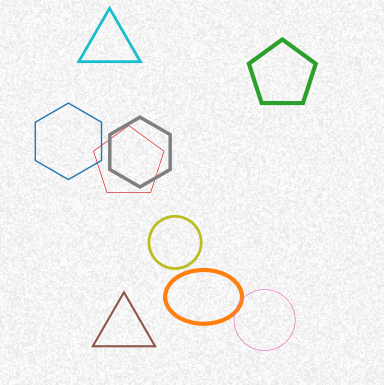[{"shape": "hexagon", "thickness": 1, "radius": 0.5, "center": [0.178, 0.633]}, {"shape": "oval", "thickness": 3, "radius": 0.5, "center": [0.529, 0.229]}, {"shape": "pentagon", "thickness": 3, "radius": 0.46, "center": [0.733, 0.806]}, {"shape": "pentagon", "thickness": 0.5, "radius": 0.48, "center": [0.334, 0.578]}, {"shape": "triangle", "thickness": 1.5, "radius": 0.47, "center": [0.322, 0.147]}, {"shape": "circle", "thickness": 0.5, "radius": 0.4, "center": [0.687, 0.169]}, {"shape": "hexagon", "thickness": 2.5, "radius": 0.45, "center": [0.364, 0.605]}, {"shape": "circle", "thickness": 2, "radius": 0.34, "center": [0.455, 0.37]}, {"shape": "triangle", "thickness": 2, "radius": 0.46, "center": [0.285, 0.886]}]